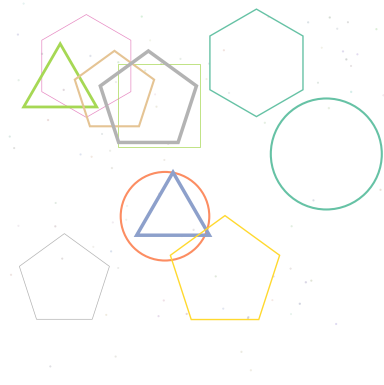[{"shape": "hexagon", "thickness": 1, "radius": 0.7, "center": [0.666, 0.837]}, {"shape": "circle", "thickness": 1.5, "radius": 0.72, "center": [0.848, 0.6]}, {"shape": "circle", "thickness": 1.5, "radius": 0.58, "center": [0.429, 0.438]}, {"shape": "triangle", "thickness": 2.5, "radius": 0.54, "center": [0.449, 0.443]}, {"shape": "hexagon", "thickness": 0.5, "radius": 0.67, "center": [0.224, 0.829]}, {"shape": "square", "thickness": 0.5, "radius": 0.53, "center": [0.413, 0.726]}, {"shape": "triangle", "thickness": 2, "radius": 0.55, "center": [0.156, 0.777]}, {"shape": "pentagon", "thickness": 1, "radius": 0.75, "center": [0.584, 0.291]}, {"shape": "pentagon", "thickness": 1.5, "radius": 0.54, "center": [0.297, 0.76]}, {"shape": "pentagon", "thickness": 0.5, "radius": 0.62, "center": [0.167, 0.27]}, {"shape": "pentagon", "thickness": 2.5, "radius": 0.66, "center": [0.385, 0.736]}]